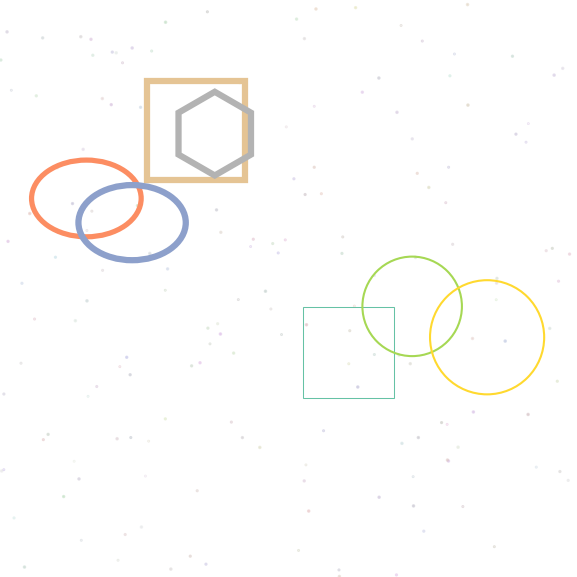[{"shape": "square", "thickness": 0.5, "radius": 0.39, "center": [0.603, 0.388]}, {"shape": "oval", "thickness": 2.5, "radius": 0.47, "center": [0.15, 0.656]}, {"shape": "oval", "thickness": 3, "radius": 0.46, "center": [0.229, 0.614]}, {"shape": "circle", "thickness": 1, "radius": 0.43, "center": [0.714, 0.469]}, {"shape": "circle", "thickness": 1, "radius": 0.49, "center": [0.843, 0.415]}, {"shape": "square", "thickness": 3, "radius": 0.43, "center": [0.339, 0.773]}, {"shape": "hexagon", "thickness": 3, "radius": 0.36, "center": [0.372, 0.768]}]